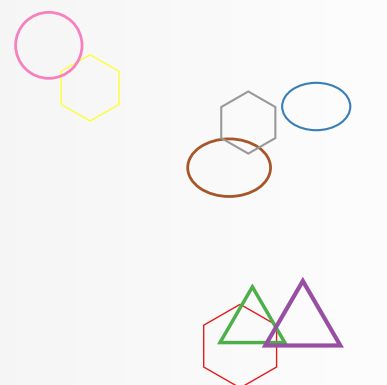[{"shape": "hexagon", "thickness": 1, "radius": 0.54, "center": [0.62, 0.101]}, {"shape": "oval", "thickness": 1.5, "radius": 0.44, "center": [0.816, 0.723]}, {"shape": "triangle", "thickness": 2.5, "radius": 0.48, "center": [0.651, 0.158]}, {"shape": "triangle", "thickness": 3, "radius": 0.56, "center": [0.782, 0.158]}, {"shape": "hexagon", "thickness": 1, "radius": 0.43, "center": [0.233, 0.772]}, {"shape": "oval", "thickness": 2, "radius": 0.53, "center": [0.591, 0.564]}, {"shape": "circle", "thickness": 2, "radius": 0.43, "center": [0.126, 0.882]}, {"shape": "hexagon", "thickness": 1.5, "radius": 0.4, "center": [0.641, 0.682]}]